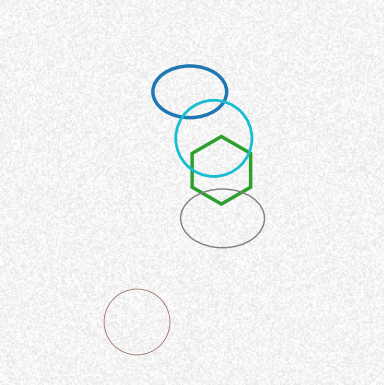[{"shape": "oval", "thickness": 2.5, "radius": 0.48, "center": [0.493, 0.762]}, {"shape": "hexagon", "thickness": 2.5, "radius": 0.44, "center": [0.575, 0.558]}, {"shape": "circle", "thickness": 0.5, "radius": 0.43, "center": [0.356, 0.164]}, {"shape": "oval", "thickness": 1, "radius": 0.54, "center": [0.578, 0.433]}, {"shape": "circle", "thickness": 2, "radius": 0.49, "center": [0.555, 0.641]}]